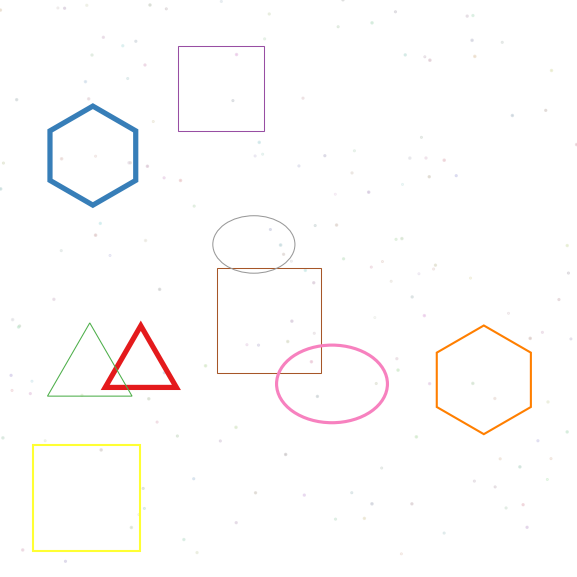[{"shape": "triangle", "thickness": 2.5, "radius": 0.36, "center": [0.244, 0.364]}, {"shape": "hexagon", "thickness": 2.5, "radius": 0.43, "center": [0.161, 0.73]}, {"shape": "triangle", "thickness": 0.5, "radius": 0.42, "center": [0.155, 0.355]}, {"shape": "square", "thickness": 0.5, "radius": 0.37, "center": [0.383, 0.846]}, {"shape": "hexagon", "thickness": 1, "radius": 0.47, "center": [0.838, 0.341]}, {"shape": "square", "thickness": 1, "radius": 0.46, "center": [0.15, 0.137]}, {"shape": "square", "thickness": 0.5, "radius": 0.45, "center": [0.466, 0.444]}, {"shape": "oval", "thickness": 1.5, "radius": 0.48, "center": [0.575, 0.334]}, {"shape": "oval", "thickness": 0.5, "radius": 0.36, "center": [0.44, 0.576]}]